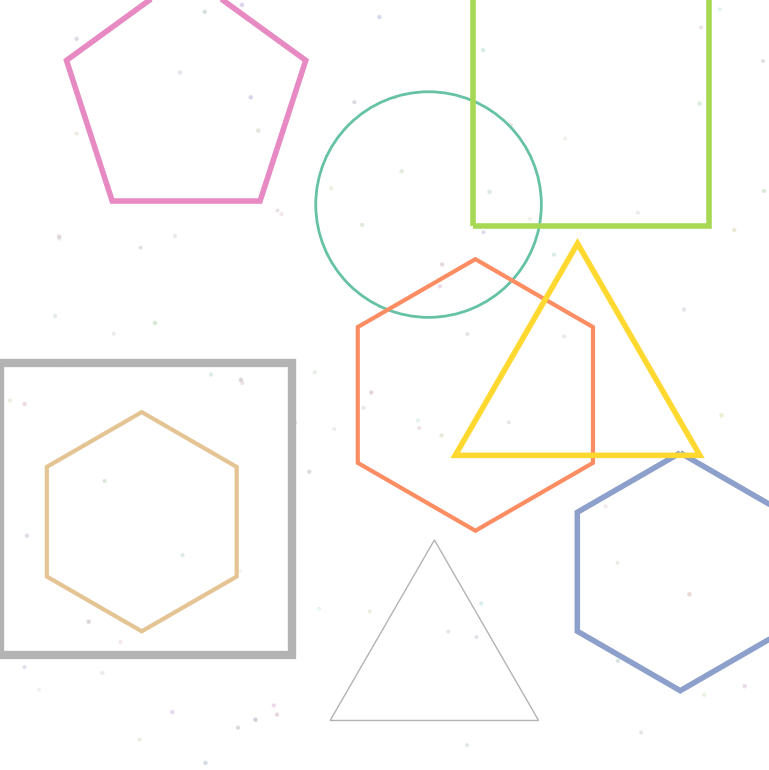[{"shape": "circle", "thickness": 1, "radius": 0.73, "center": [0.557, 0.734]}, {"shape": "hexagon", "thickness": 1.5, "radius": 0.88, "center": [0.617, 0.487]}, {"shape": "hexagon", "thickness": 2, "radius": 0.77, "center": [0.883, 0.257]}, {"shape": "pentagon", "thickness": 2, "radius": 0.82, "center": [0.242, 0.871]}, {"shape": "square", "thickness": 2, "radius": 0.77, "center": [0.768, 0.859]}, {"shape": "triangle", "thickness": 2, "radius": 0.92, "center": [0.75, 0.5]}, {"shape": "hexagon", "thickness": 1.5, "radius": 0.71, "center": [0.184, 0.322]}, {"shape": "square", "thickness": 3, "radius": 0.95, "center": [0.189, 0.34]}, {"shape": "triangle", "thickness": 0.5, "radius": 0.78, "center": [0.564, 0.142]}]